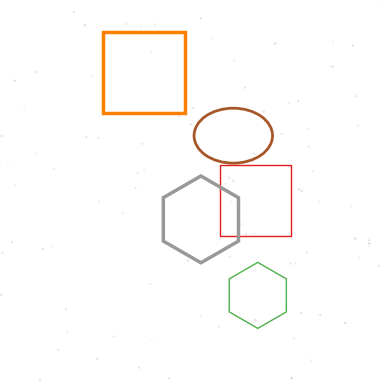[{"shape": "square", "thickness": 1, "radius": 0.46, "center": [0.663, 0.479]}, {"shape": "hexagon", "thickness": 1, "radius": 0.43, "center": [0.67, 0.233]}, {"shape": "square", "thickness": 2.5, "radius": 0.53, "center": [0.374, 0.812]}, {"shape": "oval", "thickness": 2, "radius": 0.51, "center": [0.606, 0.648]}, {"shape": "hexagon", "thickness": 2.5, "radius": 0.56, "center": [0.522, 0.43]}]